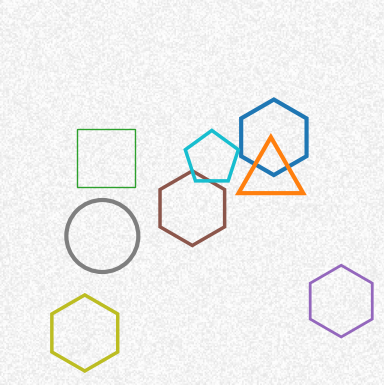[{"shape": "hexagon", "thickness": 3, "radius": 0.49, "center": [0.711, 0.643]}, {"shape": "triangle", "thickness": 3, "radius": 0.48, "center": [0.704, 0.547]}, {"shape": "square", "thickness": 1, "radius": 0.37, "center": [0.275, 0.589]}, {"shape": "hexagon", "thickness": 2, "radius": 0.47, "center": [0.886, 0.218]}, {"shape": "hexagon", "thickness": 2.5, "radius": 0.48, "center": [0.5, 0.459]}, {"shape": "circle", "thickness": 3, "radius": 0.47, "center": [0.266, 0.387]}, {"shape": "hexagon", "thickness": 2.5, "radius": 0.49, "center": [0.22, 0.135]}, {"shape": "pentagon", "thickness": 2.5, "radius": 0.36, "center": [0.55, 0.589]}]